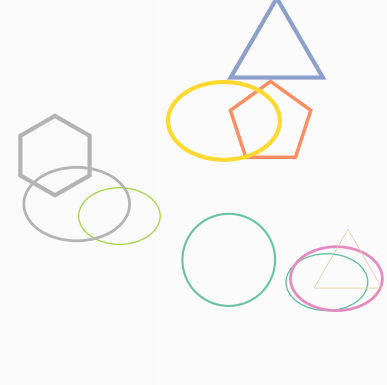[{"shape": "oval", "thickness": 1, "radius": 0.53, "center": [0.844, 0.267]}, {"shape": "circle", "thickness": 1.5, "radius": 0.6, "center": [0.59, 0.325]}, {"shape": "pentagon", "thickness": 2.5, "radius": 0.55, "center": [0.698, 0.68]}, {"shape": "triangle", "thickness": 3, "radius": 0.69, "center": [0.714, 0.867]}, {"shape": "oval", "thickness": 2, "radius": 0.59, "center": [0.868, 0.276]}, {"shape": "oval", "thickness": 1, "radius": 0.53, "center": [0.308, 0.439]}, {"shape": "oval", "thickness": 3, "radius": 0.72, "center": [0.578, 0.686]}, {"shape": "triangle", "thickness": 0.5, "radius": 0.51, "center": [0.898, 0.303]}, {"shape": "oval", "thickness": 2, "radius": 0.68, "center": [0.198, 0.47]}, {"shape": "hexagon", "thickness": 3, "radius": 0.52, "center": [0.142, 0.596]}]